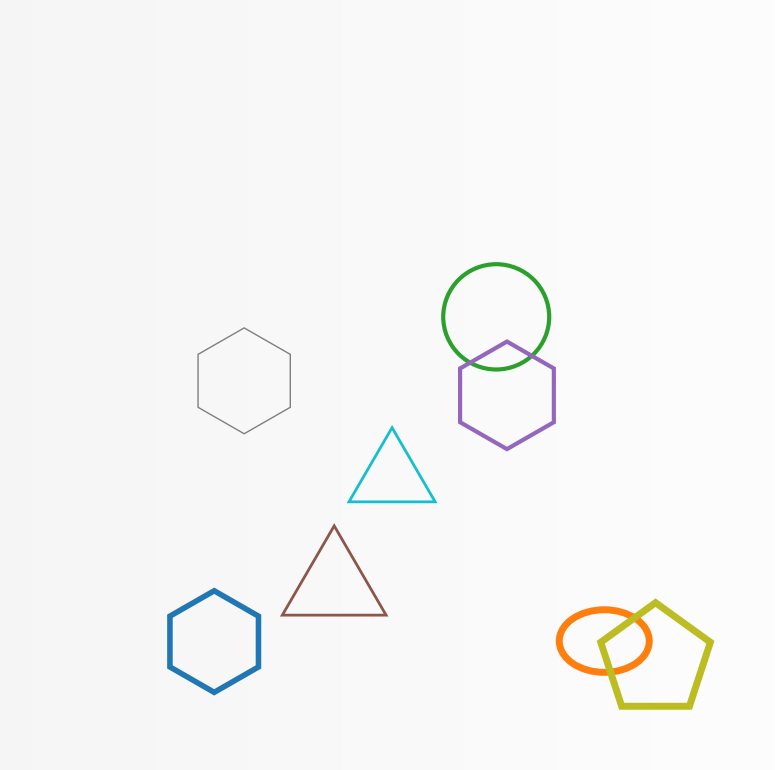[{"shape": "hexagon", "thickness": 2, "radius": 0.33, "center": [0.276, 0.167]}, {"shape": "oval", "thickness": 2.5, "radius": 0.29, "center": [0.78, 0.167]}, {"shape": "circle", "thickness": 1.5, "radius": 0.34, "center": [0.64, 0.589]}, {"shape": "hexagon", "thickness": 1.5, "radius": 0.35, "center": [0.654, 0.487]}, {"shape": "triangle", "thickness": 1, "radius": 0.39, "center": [0.431, 0.24]}, {"shape": "hexagon", "thickness": 0.5, "radius": 0.34, "center": [0.315, 0.505]}, {"shape": "pentagon", "thickness": 2.5, "radius": 0.37, "center": [0.846, 0.143]}, {"shape": "triangle", "thickness": 1, "radius": 0.32, "center": [0.506, 0.38]}]